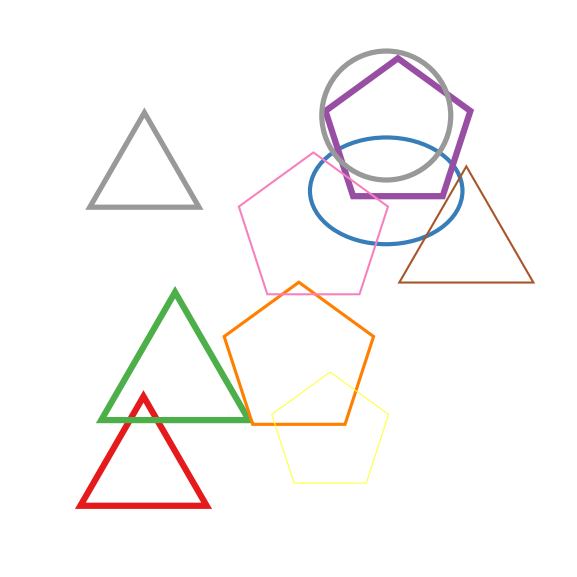[{"shape": "triangle", "thickness": 3, "radius": 0.63, "center": [0.248, 0.186]}, {"shape": "oval", "thickness": 2, "radius": 0.66, "center": [0.669, 0.669]}, {"shape": "triangle", "thickness": 3, "radius": 0.74, "center": [0.303, 0.346]}, {"shape": "pentagon", "thickness": 3, "radius": 0.66, "center": [0.689, 0.766]}, {"shape": "pentagon", "thickness": 1.5, "radius": 0.68, "center": [0.517, 0.374]}, {"shape": "pentagon", "thickness": 0.5, "radius": 0.53, "center": [0.572, 0.249]}, {"shape": "triangle", "thickness": 1, "radius": 0.67, "center": [0.808, 0.577]}, {"shape": "pentagon", "thickness": 1, "radius": 0.68, "center": [0.543, 0.599]}, {"shape": "triangle", "thickness": 2.5, "radius": 0.55, "center": [0.25, 0.695]}, {"shape": "circle", "thickness": 2.5, "radius": 0.56, "center": [0.669, 0.799]}]